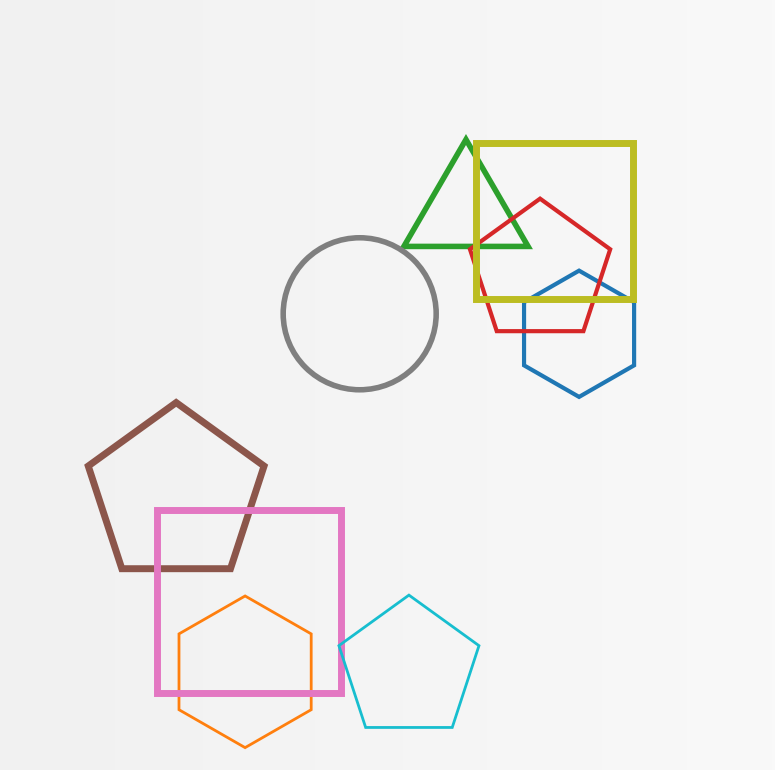[{"shape": "hexagon", "thickness": 1.5, "radius": 0.41, "center": [0.747, 0.567]}, {"shape": "hexagon", "thickness": 1, "radius": 0.49, "center": [0.316, 0.128]}, {"shape": "triangle", "thickness": 2, "radius": 0.46, "center": [0.601, 0.726]}, {"shape": "pentagon", "thickness": 1.5, "radius": 0.48, "center": [0.697, 0.647]}, {"shape": "pentagon", "thickness": 2.5, "radius": 0.6, "center": [0.227, 0.358]}, {"shape": "square", "thickness": 2.5, "radius": 0.59, "center": [0.321, 0.218]}, {"shape": "circle", "thickness": 2, "radius": 0.49, "center": [0.464, 0.593]}, {"shape": "square", "thickness": 2.5, "radius": 0.51, "center": [0.716, 0.713]}, {"shape": "pentagon", "thickness": 1, "radius": 0.48, "center": [0.528, 0.132]}]